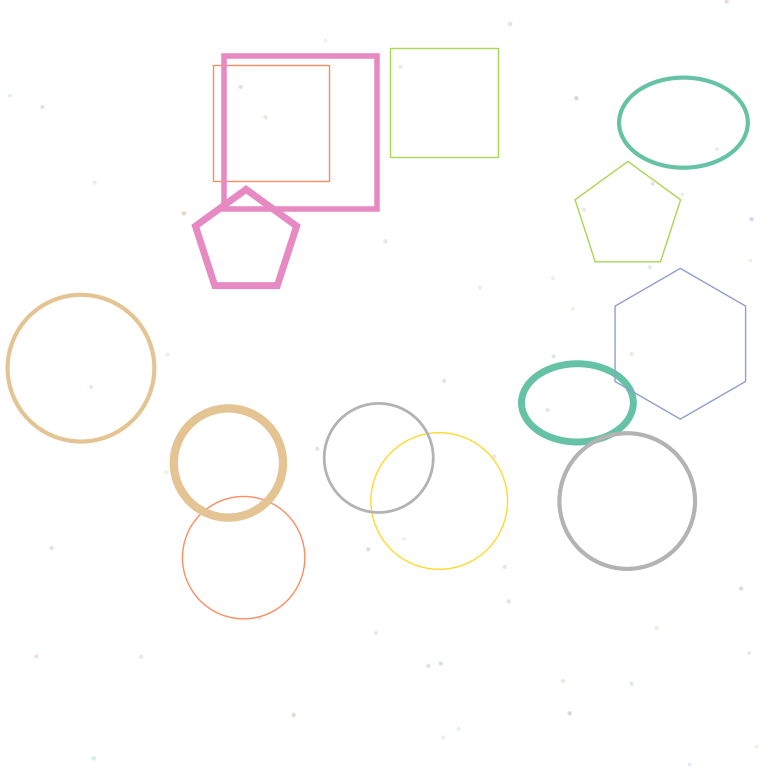[{"shape": "oval", "thickness": 1.5, "radius": 0.42, "center": [0.888, 0.841]}, {"shape": "oval", "thickness": 2.5, "radius": 0.36, "center": [0.75, 0.477]}, {"shape": "square", "thickness": 0.5, "radius": 0.38, "center": [0.352, 0.84]}, {"shape": "circle", "thickness": 0.5, "radius": 0.4, "center": [0.316, 0.276]}, {"shape": "hexagon", "thickness": 0.5, "radius": 0.49, "center": [0.884, 0.554]}, {"shape": "pentagon", "thickness": 2.5, "radius": 0.35, "center": [0.32, 0.685]}, {"shape": "square", "thickness": 2, "radius": 0.5, "center": [0.391, 0.828]}, {"shape": "square", "thickness": 0.5, "radius": 0.35, "center": [0.577, 0.867]}, {"shape": "pentagon", "thickness": 0.5, "radius": 0.36, "center": [0.815, 0.718]}, {"shape": "circle", "thickness": 0.5, "radius": 0.44, "center": [0.57, 0.349]}, {"shape": "circle", "thickness": 1.5, "radius": 0.48, "center": [0.105, 0.522]}, {"shape": "circle", "thickness": 3, "radius": 0.35, "center": [0.297, 0.399]}, {"shape": "circle", "thickness": 1, "radius": 0.35, "center": [0.492, 0.405]}, {"shape": "circle", "thickness": 1.5, "radius": 0.44, "center": [0.815, 0.349]}]